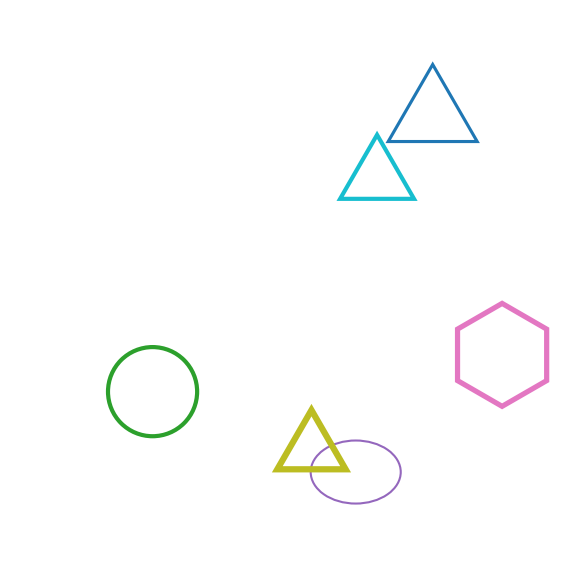[{"shape": "triangle", "thickness": 1.5, "radius": 0.44, "center": [0.749, 0.799]}, {"shape": "circle", "thickness": 2, "radius": 0.39, "center": [0.264, 0.321]}, {"shape": "oval", "thickness": 1, "radius": 0.39, "center": [0.616, 0.182]}, {"shape": "hexagon", "thickness": 2.5, "radius": 0.45, "center": [0.869, 0.385]}, {"shape": "triangle", "thickness": 3, "radius": 0.34, "center": [0.539, 0.221]}, {"shape": "triangle", "thickness": 2, "radius": 0.37, "center": [0.653, 0.692]}]